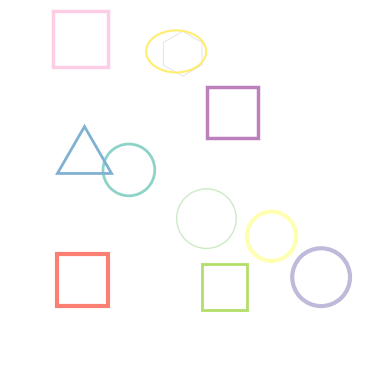[{"shape": "circle", "thickness": 2, "radius": 0.34, "center": [0.335, 0.559]}, {"shape": "circle", "thickness": 3, "radius": 0.32, "center": [0.705, 0.386]}, {"shape": "circle", "thickness": 3, "radius": 0.38, "center": [0.834, 0.28]}, {"shape": "square", "thickness": 3, "radius": 0.33, "center": [0.214, 0.272]}, {"shape": "triangle", "thickness": 2, "radius": 0.41, "center": [0.219, 0.59]}, {"shape": "square", "thickness": 2, "radius": 0.29, "center": [0.584, 0.255]}, {"shape": "square", "thickness": 2.5, "radius": 0.36, "center": [0.209, 0.899]}, {"shape": "hexagon", "thickness": 0.5, "radius": 0.29, "center": [0.475, 0.86]}, {"shape": "square", "thickness": 2.5, "radius": 0.33, "center": [0.605, 0.707]}, {"shape": "circle", "thickness": 1, "radius": 0.39, "center": [0.536, 0.432]}, {"shape": "oval", "thickness": 1.5, "radius": 0.39, "center": [0.458, 0.866]}]